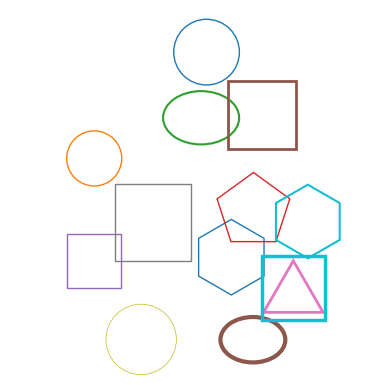[{"shape": "hexagon", "thickness": 1, "radius": 0.49, "center": [0.601, 0.332]}, {"shape": "circle", "thickness": 1, "radius": 0.43, "center": [0.537, 0.865]}, {"shape": "circle", "thickness": 1, "radius": 0.36, "center": [0.245, 0.589]}, {"shape": "oval", "thickness": 1.5, "radius": 0.49, "center": [0.522, 0.694]}, {"shape": "pentagon", "thickness": 1, "radius": 0.5, "center": [0.658, 0.453]}, {"shape": "square", "thickness": 1, "radius": 0.35, "center": [0.244, 0.321]}, {"shape": "square", "thickness": 2, "radius": 0.44, "center": [0.68, 0.701]}, {"shape": "oval", "thickness": 3, "radius": 0.42, "center": [0.657, 0.118]}, {"shape": "triangle", "thickness": 2, "radius": 0.45, "center": [0.762, 0.233]}, {"shape": "square", "thickness": 1, "radius": 0.49, "center": [0.397, 0.422]}, {"shape": "circle", "thickness": 0.5, "radius": 0.46, "center": [0.367, 0.118]}, {"shape": "hexagon", "thickness": 1.5, "radius": 0.48, "center": [0.8, 0.425]}, {"shape": "square", "thickness": 2.5, "radius": 0.41, "center": [0.763, 0.252]}]